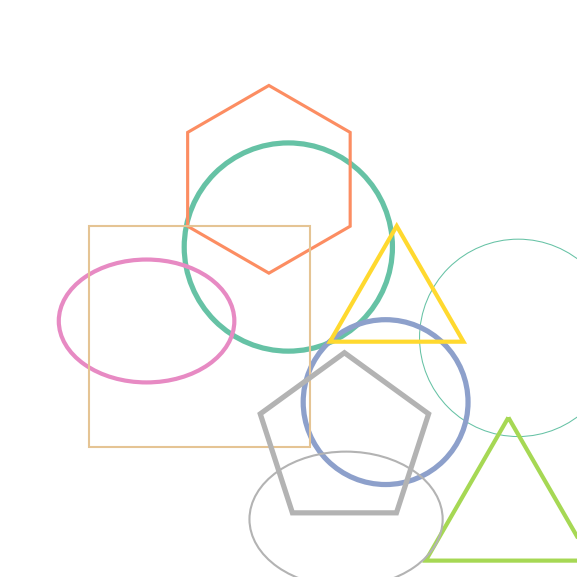[{"shape": "circle", "thickness": 2.5, "radius": 0.9, "center": [0.499, 0.571]}, {"shape": "circle", "thickness": 0.5, "radius": 0.85, "center": [0.897, 0.414]}, {"shape": "hexagon", "thickness": 1.5, "radius": 0.81, "center": [0.466, 0.689]}, {"shape": "circle", "thickness": 2.5, "radius": 0.71, "center": [0.668, 0.303]}, {"shape": "oval", "thickness": 2, "radius": 0.76, "center": [0.254, 0.443]}, {"shape": "triangle", "thickness": 2, "radius": 0.83, "center": [0.88, 0.111]}, {"shape": "triangle", "thickness": 2, "radius": 0.67, "center": [0.687, 0.474]}, {"shape": "square", "thickness": 1, "radius": 0.96, "center": [0.346, 0.417]}, {"shape": "pentagon", "thickness": 2.5, "radius": 0.77, "center": [0.596, 0.235]}, {"shape": "oval", "thickness": 1, "radius": 0.84, "center": [0.599, 0.1]}]